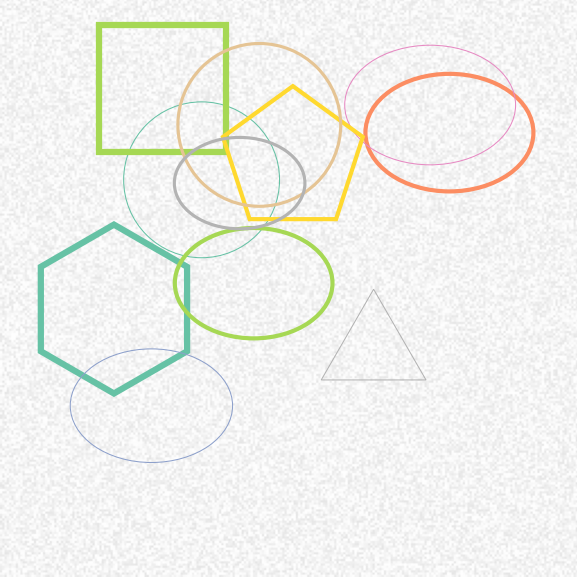[{"shape": "circle", "thickness": 0.5, "radius": 0.67, "center": [0.349, 0.688]}, {"shape": "hexagon", "thickness": 3, "radius": 0.73, "center": [0.197, 0.464]}, {"shape": "oval", "thickness": 2, "radius": 0.73, "center": [0.778, 0.769]}, {"shape": "oval", "thickness": 0.5, "radius": 0.7, "center": [0.262, 0.297]}, {"shape": "oval", "thickness": 0.5, "radius": 0.74, "center": [0.745, 0.817]}, {"shape": "oval", "thickness": 2, "radius": 0.68, "center": [0.439, 0.509]}, {"shape": "square", "thickness": 3, "radius": 0.55, "center": [0.282, 0.846]}, {"shape": "pentagon", "thickness": 2, "radius": 0.64, "center": [0.507, 0.723]}, {"shape": "circle", "thickness": 1.5, "radius": 0.7, "center": [0.449, 0.783]}, {"shape": "oval", "thickness": 1.5, "radius": 0.57, "center": [0.415, 0.682]}, {"shape": "triangle", "thickness": 0.5, "radius": 0.52, "center": [0.647, 0.394]}]